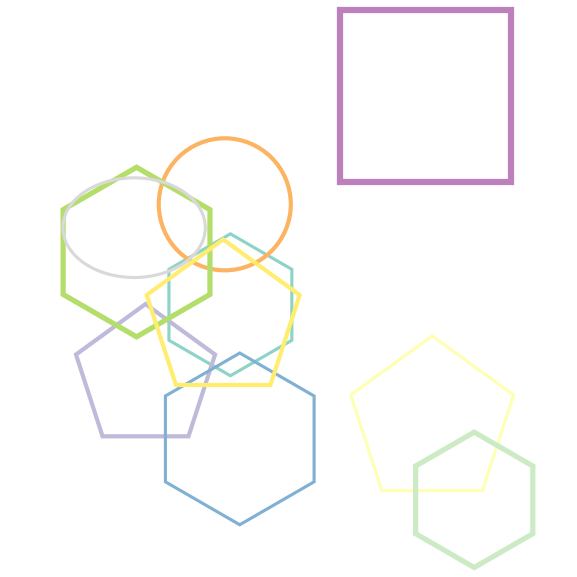[{"shape": "hexagon", "thickness": 1.5, "radius": 0.61, "center": [0.399, 0.471]}, {"shape": "pentagon", "thickness": 1.5, "radius": 0.74, "center": [0.748, 0.269]}, {"shape": "pentagon", "thickness": 2, "radius": 0.63, "center": [0.252, 0.346]}, {"shape": "hexagon", "thickness": 1.5, "radius": 0.74, "center": [0.415, 0.239]}, {"shape": "circle", "thickness": 2, "radius": 0.57, "center": [0.389, 0.645]}, {"shape": "hexagon", "thickness": 2.5, "radius": 0.73, "center": [0.236, 0.563]}, {"shape": "oval", "thickness": 1.5, "radius": 0.62, "center": [0.232, 0.605]}, {"shape": "square", "thickness": 3, "radius": 0.74, "center": [0.737, 0.833]}, {"shape": "hexagon", "thickness": 2.5, "radius": 0.59, "center": [0.821, 0.134]}, {"shape": "pentagon", "thickness": 2, "radius": 0.7, "center": [0.386, 0.445]}]